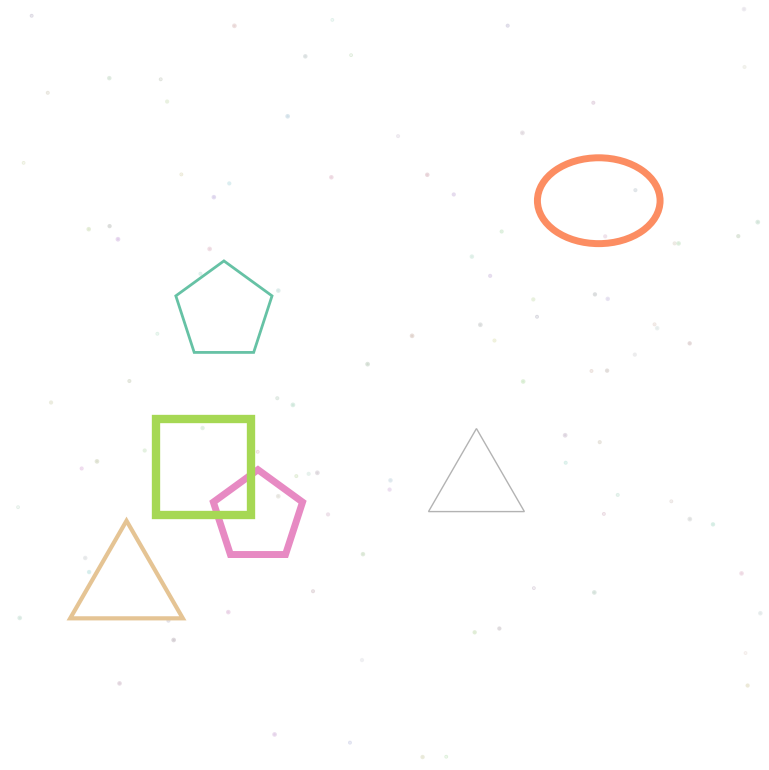[{"shape": "pentagon", "thickness": 1, "radius": 0.33, "center": [0.291, 0.595]}, {"shape": "oval", "thickness": 2.5, "radius": 0.4, "center": [0.778, 0.739]}, {"shape": "pentagon", "thickness": 2.5, "radius": 0.3, "center": [0.335, 0.329]}, {"shape": "square", "thickness": 3, "radius": 0.31, "center": [0.265, 0.394]}, {"shape": "triangle", "thickness": 1.5, "radius": 0.42, "center": [0.164, 0.239]}, {"shape": "triangle", "thickness": 0.5, "radius": 0.36, "center": [0.619, 0.372]}]